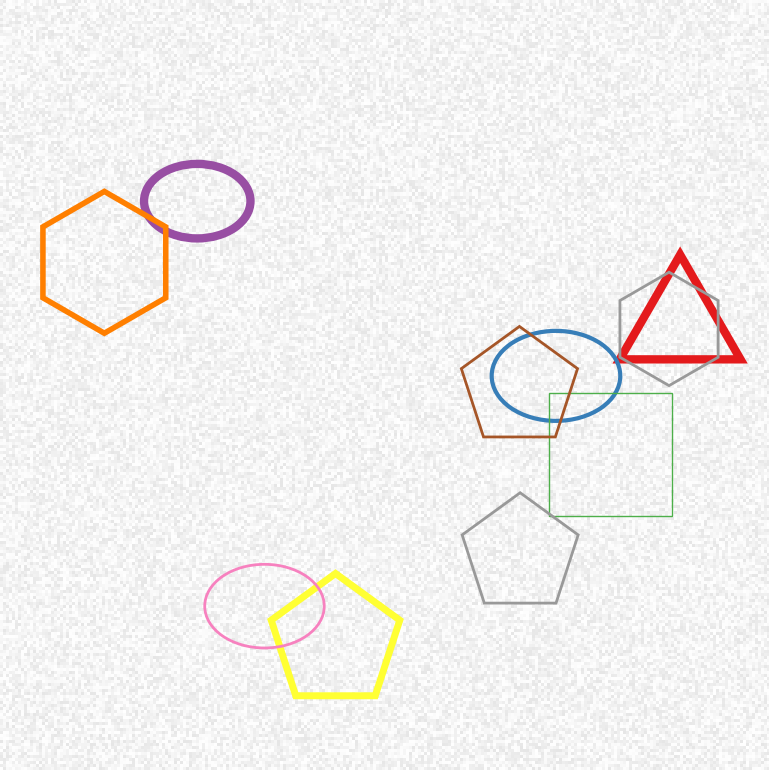[{"shape": "triangle", "thickness": 3, "radius": 0.45, "center": [0.883, 0.579]}, {"shape": "oval", "thickness": 1.5, "radius": 0.42, "center": [0.722, 0.512]}, {"shape": "square", "thickness": 0.5, "radius": 0.4, "center": [0.793, 0.409]}, {"shape": "oval", "thickness": 3, "radius": 0.35, "center": [0.256, 0.739]}, {"shape": "hexagon", "thickness": 2, "radius": 0.46, "center": [0.135, 0.659]}, {"shape": "pentagon", "thickness": 2.5, "radius": 0.44, "center": [0.436, 0.167]}, {"shape": "pentagon", "thickness": 1, "radius": 0.4, "center": [0.675, 0.497]}, {"shape": "oval", "thickness": 1, "radius": 0.39, "center": [0.343, 0.213]}, {"shape": "hexagon", "thickness": 1, "radius": 0.37, "center": [0.869, 0.573]}, {"shape": "pentagon", "thickness": 1, "radius": 0.4, "center": [0.676, 0.281]}]